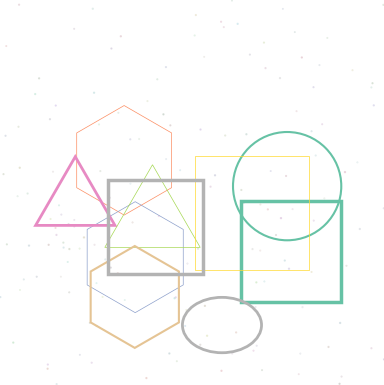[{"shape": "circle", "thickness": 1.5, "radius": 0.7, "center": [0.746, 0.517]}, {"shape": "square", "thickness": 2.5, "radius": 0.65, "center": [0.755, 0.347]}, {"shape": "hexagon", "thickness": 0.5, "radius": 0.71, "center": [0.322, 0.584]}, {"shape": "hexagon", "thickness": 0.5, "radius": 0.72, "center": [0.351, 0.332]}, {"shape": "triangle", "thickness": 2, "radius": 0.59, "center": [0.196, 0.474]}, {"shape": "triangle", "thickness": 0.5, "radius": 0.72, "center": [0.396, 0.429]}, {"shape": "square", "thickness": 0.5, "radius": 0.74, "center": [0.655, 0.447]}, {"shape": "hexagon", "thickness": 1.5, "radius": 0.66, "center": [0.35, 0.229]}, {"shape": "square", "thickness": 2.5, "radius": 0.61, "center": [0.404, 0.411]}, {"shape": "oval", "thickness": 2, "radius": 0.51, "center": [0.577, 0.156]}]